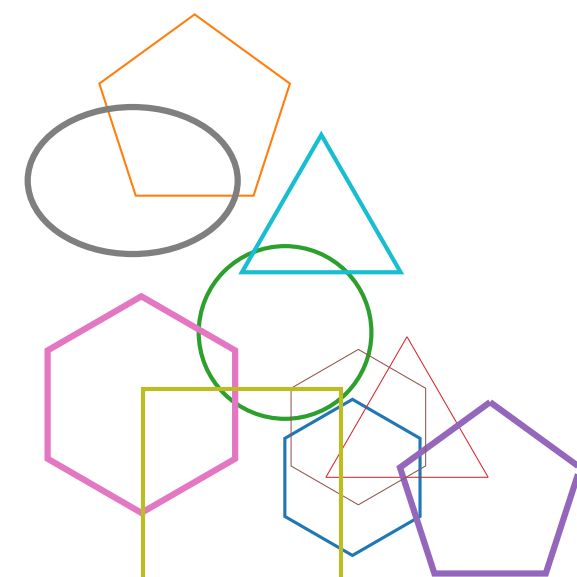[{"shape": "hexagon", "thickness": 1.5, "radius": 0.68, "center": [0.61, 0.172]}, {"shape": "pentagon", "thickness": 1, "radius": 0.87, "center": [0.337, 0.801]}, {"shape": "circle", "thickness": 2, "radius": 0.75, "center": [0.494, 0.423]}, {"shape": "triangle", "thickness": 0.5, "radius": 0.81, "center": [0.705, 0.254]}, {"shape": "pentagon", "thickness": 3, "radius": 0.82, "center": [0.849, 0.139]}, {"shape": "hexagon", "thickness": 0.5, "radius": 0.67, "center": [0.621, 0.26]}, {"shape": "hexagon", "thickness": 3, "radius": 0.94, "center": [0.245, 0.299]}, {"shape": "oval", "thickness": 3, "radius": 0.91, "center": [0.23, 0.687]}, {"shape": "square", "thickness": 2, "radius": 0.86, "center": [0.419, 0.155]}, {"shape": "triangle", "thickness": 2, "radius": 0.79, "center": [0.556, 0.607]}]